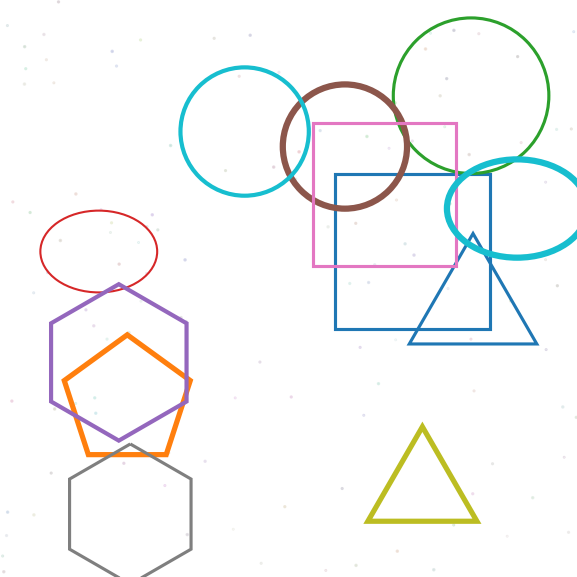[{"shape": "triangle", "thickness": 1.5, "radius": 0.64, "center": [0.819, 0.467]}, {"shape": "square", "thickness": 1.5, "radius": 0.67, "center": [0.714, 0.563]}, {"shape": "pentagon", "thickness": 2.5, "radius": 0.57, "center": [0.22, 0.305]}, {"shape": "circle", "thickness": 1.5, "radius": 0.67, "center": [0.816, 0.833]}, {"shape": "oval", "thickness": 1, "radius": 0.51, "center": [0.171, 0.564]}, {"shape": "hexagon", "thickness": 2, "radius": 0.68, "center": [0.206, 0.372]}, {"shape": "circle", "thickness": 3, "radius": 0.54, "center": [0.597, 0.745]}, {"shape": "square", "thickness": 1.5, "radius": 0.62, "center": [0.666, 0.662]}, {"shape": "hexagon", "thickness": 1.5, "radius": 0.61, "center": [0.226, 0.109]}, {"shape": "triangle", "thickness": 2.5, "radius": 0.55, "center": [0.731, 0.151]}, {"shape": "circle", "thickness": 2, "radius": 0.56, "center": [0.424, 0.771]}, {"shape": "oval", "thickness": 3, "radius": 0.61, "center": [0.895, 0.638]}]